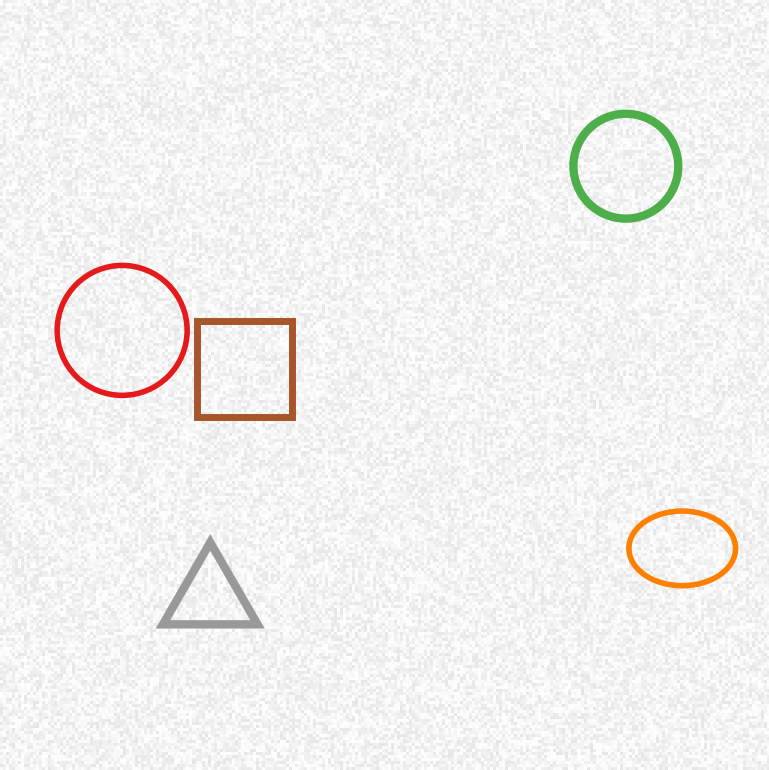[{"shape": "circle", "thickness": 2, "radius": 0.42, "center": [0.159, 0.571]}, {"shape": "circle", "thickness": 3, "radius": 0.34, "center": [0.813, 0.784]}, {"shape": "oval", "thickness": 2, "radius": 0.35, "center": [0.886, 0.288]}, {"shape": "square", "thickness": 2.5, "radius": 0.31, "center": [0.317, 0.521]}, {"shape": "triangle", "thickness": 3, "radius": 0.35, "center": [0.273, 0.225]}]